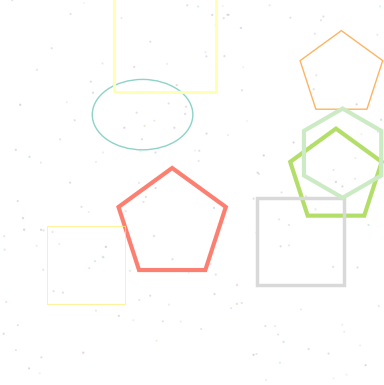[{"shape": "oval", "thickness": 1, "radius": 0.65, "center": [0.37, 0.702]}, {"shape": "square", "thickness": 2, "radius": 0.66, "center": [0.428, 0.893]}, {"shape": "pentagon", "thickness": 3, "radius": 0.73, "center": [0.447, 0.417]}, {"shape": "pentagon", "thickness": 1, "radius": 0.56, "center": [0.887, 0.808]}, {"shape": "pentagon", "thickness": 3, "radius": 0.62, "center": [0.873, 0.541]}, {"shape": "square", "thickness": 2.5, "radius": 0.56, "center": [0.781, 0.373]}, {"shape": "hexagon", "thickness": 3, "radius": 0.58, "center": [0.89, 0.602]}, {"shape": "square", "thickness": 0.5, "radius": 0.51, "center": [0.223, 0.312]}]